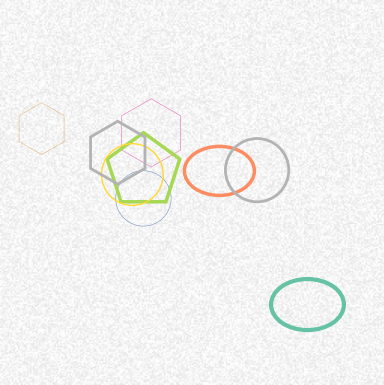[{"shape": "oval", "thickness": 3, "radius": 0.47, "center": [0.799, 0.209]}, {"shape": "oval", "thickness": 2.5, "radius": 0.45, "center": [0.57, 0.556]}, {"shape": "circle", "thickness": 0.5, "radius": 0.36, "center": [0.372, 0.485]}, {"shape": "hexagon", "thickness": 0.5, "radius": 0.44, "center": [0.393, 0.655]}, {"shape": "pentagon", "thickness": 2.5, "radius": 0.5, "center": [0.373, 0.556]}, {"shape": "circle", "thickness": 1, "radius": 0.4, "center": [0.344, 0.547]}, {"shape": "hexagon", "thickness": 0.5, "radius": 0.34, "center": [0.108, 0.666]}, {"shape": "hexagon", "thickness": 2, "radius": 0.41, "center": [0.306, 0.603]}, {"shape": "circle", "thickness": 2, "radius": 0.41, "center": [0.668, 0.558]}]